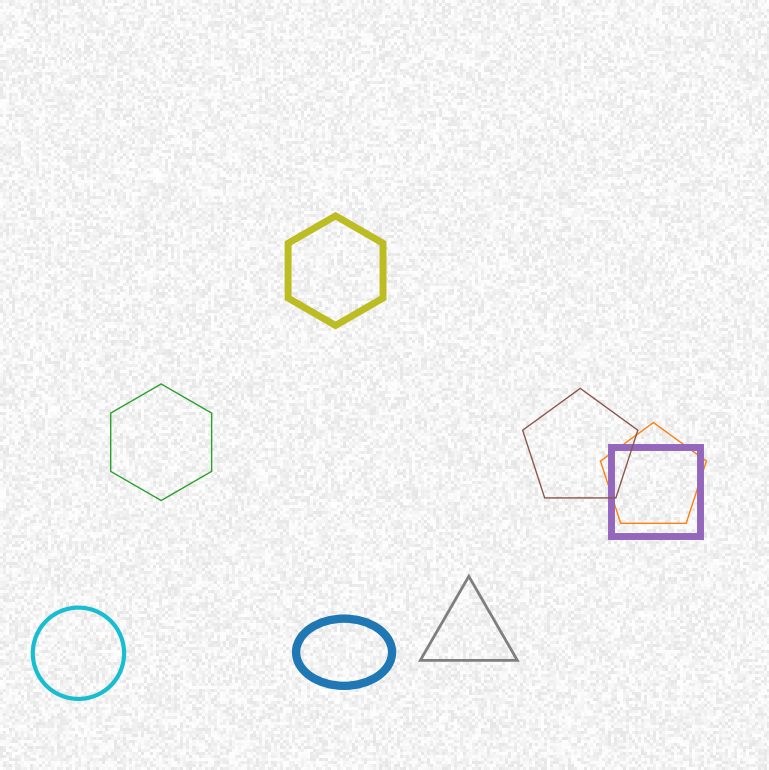[{"shape": "oval", "thickness": 3, "radius": 0.31, "center": [0.447, 0.153]}, {"shape": "pentagon", "thickness": 0.5, "radius": 0.36, "center": [0.849, 0.379]}, {"shape": "hexagon", "thickness": 0.5, "radius": 0.38, "center": [0.209, 0.426]}, {"shape": "square", "thickness": 2.5, "radius": 0.29, "center": [0.851, 0.361]}, {"shape": "pentagon", "thickness": 0.5, "radius": 0.39, "center": [0.754, 0.417]}, {"shape": "triangle", "thickness": 1, "radius": 0.36, "center": [0.609, 0.179]}, {"shape": "hexagon", "thickness": 2.5, "radius": 0.36, "center": [0.436, 0.648]}, {"shape": "circle", "thickness": 1.5, "radius": 0.3, "center": [0.102, 0.152]}]